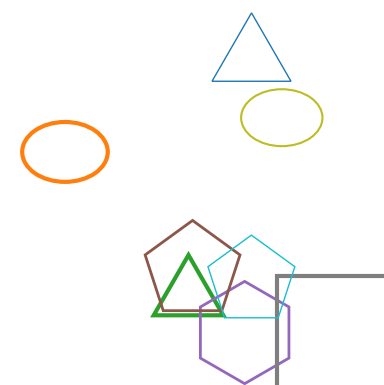[{"shape": "triangle", "thickness": 1, "radius": 0.59, "center": [0.653, 0.848]}, {"shape": "oval", "thickness": 3, "radius": 0.56, "center": [0.169, 0.605]}, {"shape": "triangle", "thickness": 3, "radius": 0.52, "center": [0.49, 0.233]}, {"shape": "hexagon", "thickness": 2, "radius": 0.66, "center": [0.635, 0.136]}, {"shape": "pentagon", "thickness": 2, "radius": 0.65, "center": [0.5, 0.298]}, {"shape": "square", "thickness": 3, "radius": 0.74, "center": [0.867, 0.135]}, {"shape": "oval", "thickness": 1.5, "radius": 0.53, "center": [0.732, 0.694]}, {"shape": "pentagon", "thickness": 1, "radius": 0.59, "center": [0.653, 0.271]}]